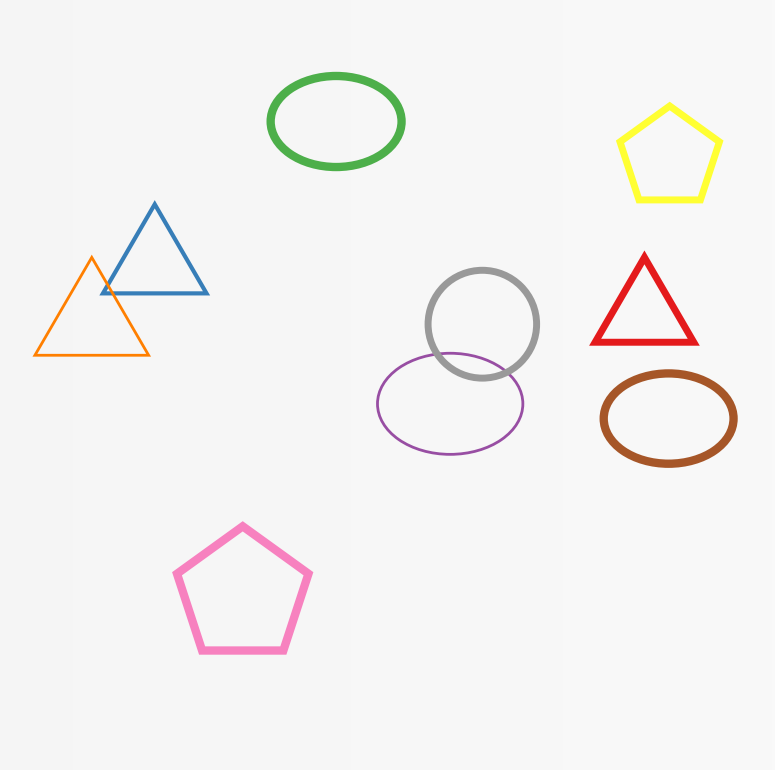[{"shape": "triangle", "thickness": 2.5, "radius": 0.37, "center": [0.832, 0.592]}, {"shape": "triangle", "thickness": 1.5, "radius": 0.39, "center": [0.2, 0.658]}, {"shape": "oval", "thickness": 3, "radius": 0.42, "center": [0.434, 0.842]}, {"shape": "oval", "thickness": 1, "radius": 0.47, "center": [0.581, 0.476]}, {"shape": "triangle", "thickness": 1, "radius": 0.42, "center": [0.118, 0.581]}, {"shape": "pentagon", "thickness": 2.5, "radius": 0.34, "center": [0.864, 0.795]}, {"shape": "oval", "thickness": 3, "radius": 0.42, "center": [0.863, 0.456]}, {"shape": "pentagon", "thickness": 3, "radius": 0.45, "center": [0.313, 0.227]}, {"shape": "circle", "thickness": 2.5, "radius": 0.35, "center": [0.622, 0.579]}]